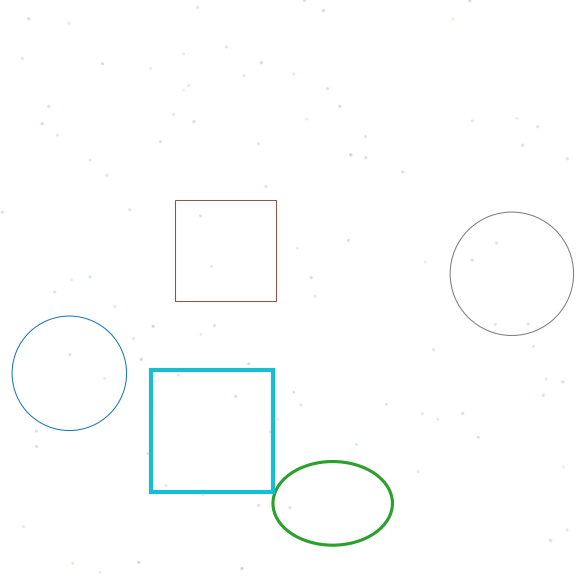[{"shape": "circle", "thickness": 0.5, "radius": 0.5, "center": [0.12, 0.353]}, {"shape": "oval", "thickness": 1.5, "radius": 0.52, "center": [0.576, 0.128]}, {"shape": "square", "thickness": 0.5, "radius": 0.44, "center": [0.391, 0.565]}, {"shape": "circle", "thickness": 0.5, "radius": 0.53, "center": [0.886, 0.525]}, {"shape": "square", "thickness": 2, "radius": 0.53, "center": [0.367, 0.252]}]